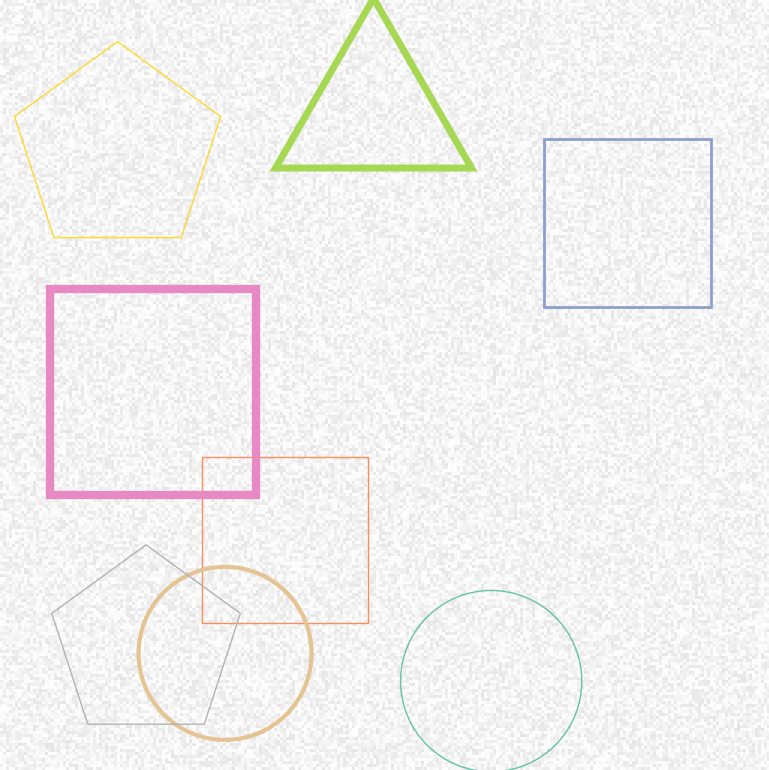[{"shape": "circle", "thickness": 0.5, "radius": 0.59, "center": [0.638, 0.115]}, {"shape": "square", "thickness": 0.5, "radius": 0.54, "center": [0.37, 0.299]}, {"shape": "square", "thickness": 1, "radius": 0.54, "center": [0.815, 0.71]}, {"shape": "square", "thickness": 3, "radius": 0.67, "center": [0.199, 0.491]}, {"shape": "triangle", "thickness": 2.5, "radius": 0.73, "center": [0.485, 0.855]}, {"shape": "pentagon", "thickness": 0.5, "radius": 0.7, "center": [0.153, 0.805]}, {"shape": "circle", "thickness": 1.5, "radius": 0.56, "center": [0.292, 0.151]}, {"shape": "pentagon", "thickness": 0.5, "radius": 0.64, "center": [0.19, 0.164]}]